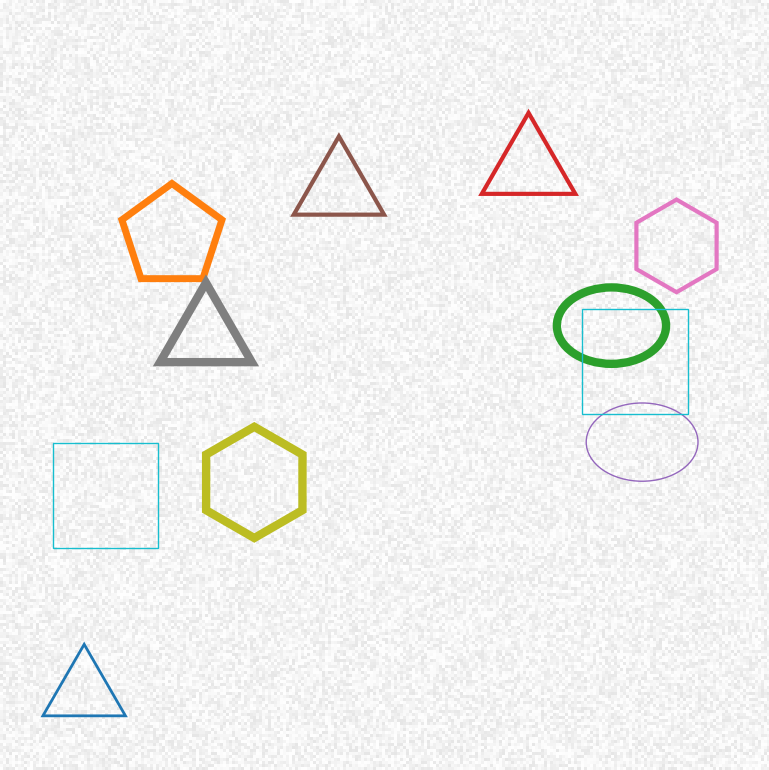[{"shape": "triangle", "thickness": 1, "radius": 0.31, "center": [0.109, 0.101]}, {"shape": "pentagon", "thickness": 2.5, "radius": 0.34, "center": [0.223, 0.693]}, {"shape": "oval", "thickness": 3, "radius": 0.35, "center": [0.794, 0.577]}, {"shape": "triangle", "thickness": 1.5, "radius": 0.35, "center": [0.686, 0.783]}, {"shape": "oval", "thickness": 0.5, "radius": 0.36, "center": [0.834, 0.426]}, {"shape": "triangle", "thickness": 1.5, "radius": 0.34, "center": [0.44, 0.755]}, {"shape": "hexagon", "thickness": 1.5, "radius": 0.3, "center": [0.879, 0.681]}, {"shape": "triangle", "thickness": 3, "radius": 0.34, "center": [0.267, 0.564]}, {"shape": "hexagon", "thickness": 3, "radius": 0.36, "center": [0.33, 0.374]}, {"shape": "square", "thickness": 0.5, "radius": 0.34, "center": [0.137, 0.357]}, {"shape": "square", "thickness": 0.5, "radius": 0.34, "center": [0.824, 0.531]}]